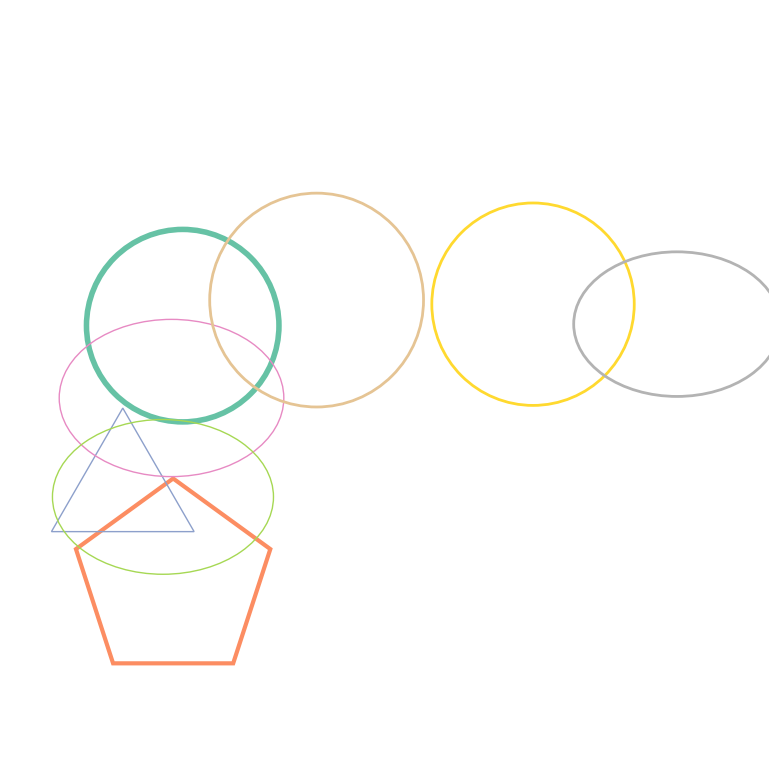[{"shape": "circle", "thickness": 2, "radius": 0.62, "center": [0.237, 0.577]}, {"shape": "pentagon", "thickness": 1.5, "radius": 0.66, "center": [0.225, 0.246]}, {"shape": "triangle", "thickness": 0.5, "radius": 0.53, "center": [0.159, 0.363]}, {"shape": "oval", "thickness": 0.5, "radius": 0.73, "center": [0.223, 0.483]}, {"shape": "oval", "thickness": 0.5, "radius": 0.72, "center": [0.212, 0.355]}, {"shape": "circle", "thickness": 1, "radius": 0.66, "center": [0.692, 0.605]}, {"shape": "circle", "thickness": 1, "radius": 0.69, "center": [0.411, 0.61]}, {"shape": "oval", "thickness": 1, "radius": 0.67, "center": [0.879, 0.579]}]